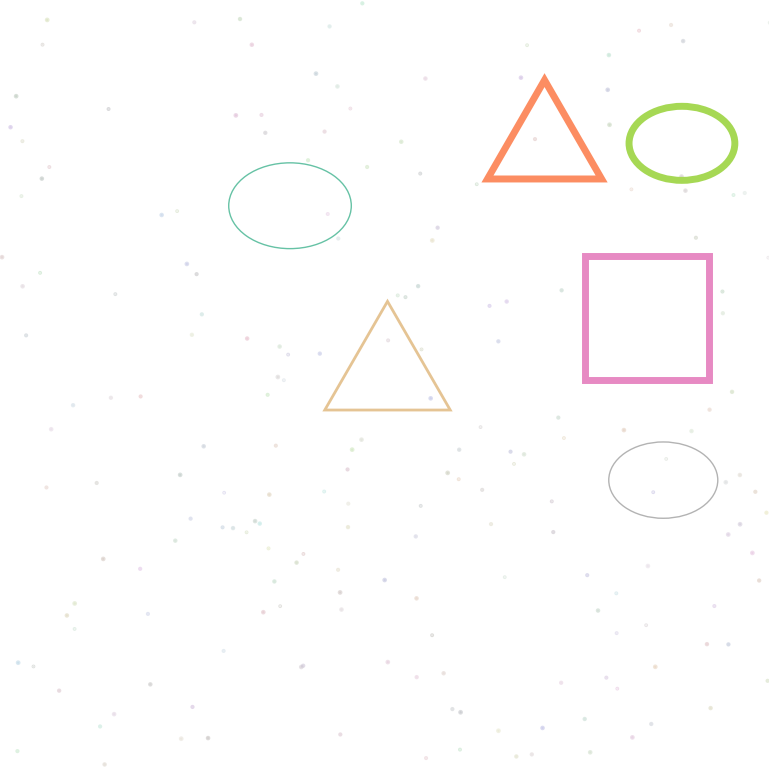[{"shape": "oval", "thickness": 0.5, "radius": 0.4, "center": [0.377, 0.733]}, {"shape": "triangle", "thickness": 2.5, "radius": 0.43, "center": [0.707, 0.81]}, {"shape": "square", "thickness": 2.5, "radius": 0.4, "center": [0.84, 0.587]}, {"shape": "oval", "thickness": 2.5, "radius": 0.34, "center": [0.886, 0.814]}, {"shape": "triangle", "thickness": 1, "radius": 0.47, "center": [0.503, 0.515]}, {"shape": "oval", "thickness": 0.5, "radius": 0.35, "center": [0.861, 0.376]}]